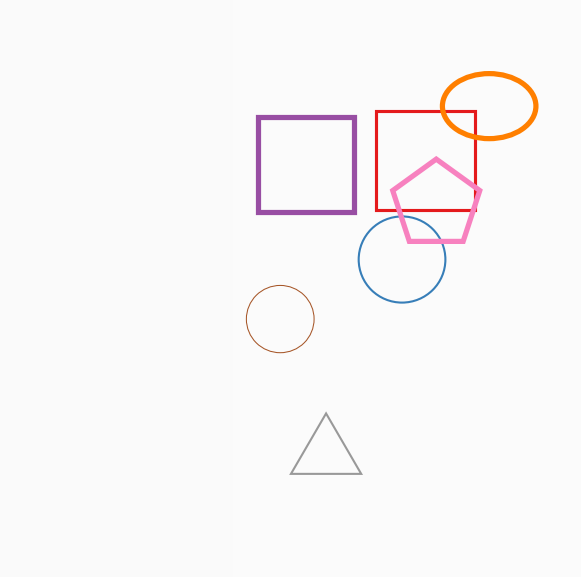[{"shape": "square", "thickness": 1.5, "radius": 0.43, "center": [0.732, 0.721]}, {"shape": "circle", "thickness": 1, "radius": 0.37, "center": [0.692, 0.55]}, {"shape": "square", "thickness": 2.5, "radius": 0.41, "center": [0.526, 0.714]}, {"shape": "oval", "thickness": 2.5, "radius": 0.4, "center": [0.842, 0.815]}, {"shape": "circle", "thickness": 0.5, "radius": 0.29, "center": [0.482, 0.447]}, {"shape": "pentagon", "thickness": 2.5, "radius": 0.39, "center": [0.751, 0.645]}, {"shape": "triangle", "thickness": 1, "radius": 0.35, "center": [0.561, 0.213]}]